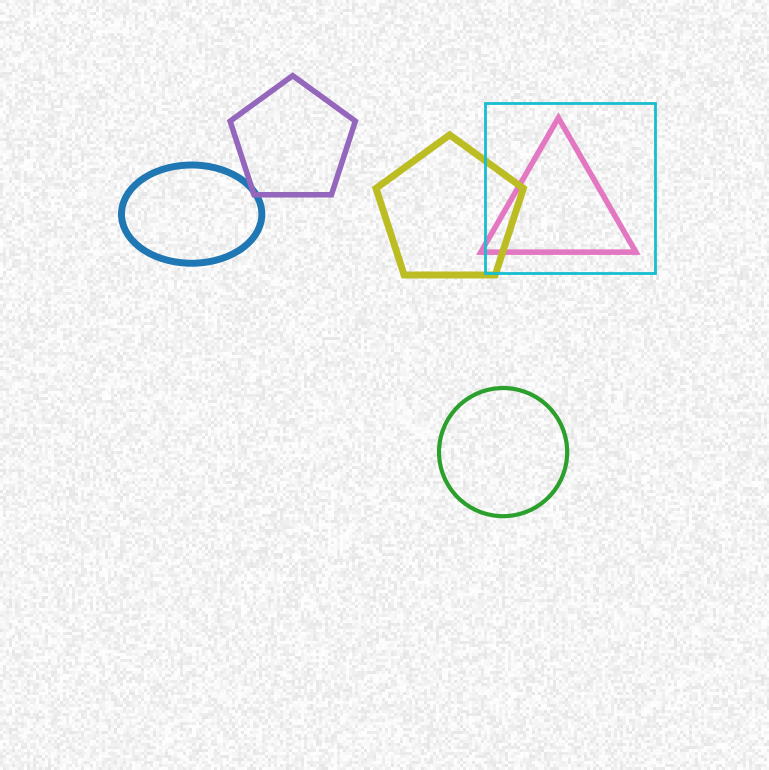[{"shape": "oval", "thickness": 2.5, "radius": 0.46, "center": [0.249, 0.722]}, {"shape": "circle", "thickness": 1.5, "radius": 0.42, "center": [0.653, 0.413]}, {"shape": "pentagon", "thickness": 2, "radius": 0.43, "center": [0.38, 0.816]}, {"shape": "triangle", "thickness": 2, "radius": 0.58, "center": [0.725, 0.731]}, {"shape": "pentagon", "thickness": 2.5, "radius": 0.5, "center": [0.584, 0.724]}, {"shape": "square", "thickness": 1, "radius": 0.55, "center": [0.74, 0.756]}]